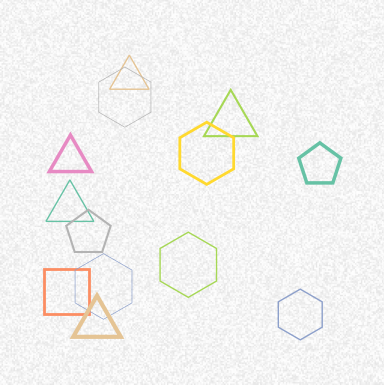[{"shape": "pentagon", "thickness": 2.5, "radius": 0.29, "center": [0.831, 0.571]}, {"shape": "triangle", "thickness": 1, "radius": 0.36, "center": [0.182, 0.461]}, {"shape": "square", "thickness": 2, "radius": 0.29, "center": [0.173, 0.243]}, {"shape": "hexagon", "thickness": 0.5, "radius": 0.43, "center": [0.269, 0.256]}, {"shape": "hexagon", "thickness": 1, "radius": 0.33, "center": [0.78, 0.183]}, {"shape": "triangle", "thickness": 2.5, "radius": 0.32, "center": [0.183, 0.586]}, {"shape": "triangle", "thickness": 1.5, "radius": 0.4, "center": [0.599, 0.686]}, {"shape": "hexagon", "thickness": 1, "radius": 0.42, "center": [0.489, 0.312]}, {"shape": "hexagon", "thickness": 2, "radius": 0.4, "center": [0.537, 0.602]}, {"shape": "triangle", "thickness": 3, "radius": 0.36, "center": [0.252, 0.161]}, {"shape": "triangle", "thickness": 1, "radius": 0.3, "center": [0.336, 0.798]}, {"shape": "hexagon", "thickness": 0.5, "radius": 0.39, "center": [0.324, 0.748]}, {"shape": "pentagon", "thickness": 1.5, "radius": 0.3, "center": [0.23, 0.395]}]